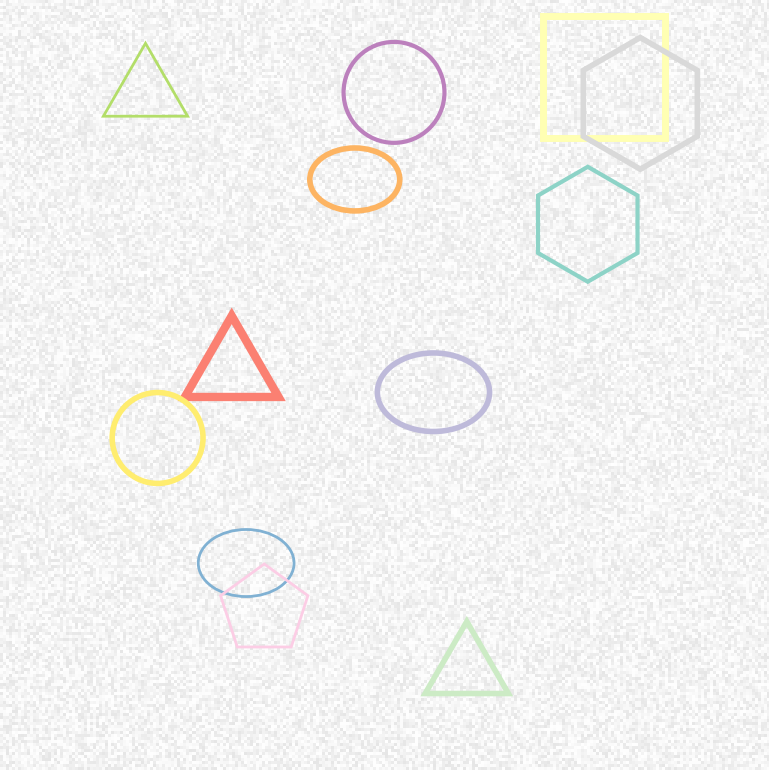[{"shape": "hexagon", "thickness": 1.5, "radius": 0.37, "center": [0.763, 0.709]}, {"shape": "square", "thickness": 2.5, "radius": 0.4, "center": [0.784, 0.9]}, {"shape": "oval", "thickness": 2, "radius": 0.36, "center": [0.563, 0.491]}, {"shape": "triangle", "thickness": 3, "radius": 0.35, "center": [0.301, 0.52]}, {"shape": "oval", "thickness": 1, "radius": 0.31, "center": [0.32, 0.269]}, {"shape": "oval", "thickness": 2, "radius": 0.29, "center": [0.461, 0.767]}, {"shape": "triangle", "thickness": 1, "radius": 0.32, "center": [0.189, 0.881]}, {"shape": "pentagon", "thickness": 1, "radius": 0.3, "center": [0.343, 0.208]}, {"shape": "hexagon", "thickness": 2, "radius": 0.43, "center": [0.832, 0.866]}, {"shape": "circle", "thickness": 1.5, "radius": 0.33, "center": [0.512, 0.88]}, {"shape": "triangle", "thickness": 2, "radius": 0.31, "center": [0.606, 0.131]}, {"shape": "circle", "thickness": 2, "radius": 0.3, "center": [0.205, 0.431]}]